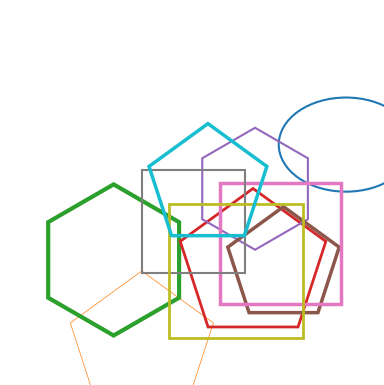[{"shape": "oval", "thickness": 1.5, "radius": 0.87, "center": [0.899, 0.624]}, {"shape": "pentagon", "thickness": 0.5, "radius": 0.98, "center": [0.368, 0.101]}, {"shape": "hexagon", "thickness": 3, "radius": 0.98, "center": [0.295, 0.325]}, {"shape": "pentagon", "thickness": 2, "radius": 0.99, "center": [0.657, 0.312]}, {"shape": "hexagon", "thickness": 1.5, "radius": 0.79, "center": [0.663, 0.51]}, {"shape": "pentagon", "thickness": 2.5, "radius": 0.76, "center": [0.736, 0.311]}, {"shape": "square", "thickness": 2.5, "radius": 0.79, "center": [0.728, 0.368]}, {"shape": "square", "thickness": 1.5, "radius": 0.67, "center": [0.502, 0.425]}, {"shape": "square", "thickness": 2, "radius": 0.87, "center": [0.613, 0.297]}, {"shape": "pentagon", "thickness": 2.5, "radius": 0.8, "center": [0.54, 0.518]}]